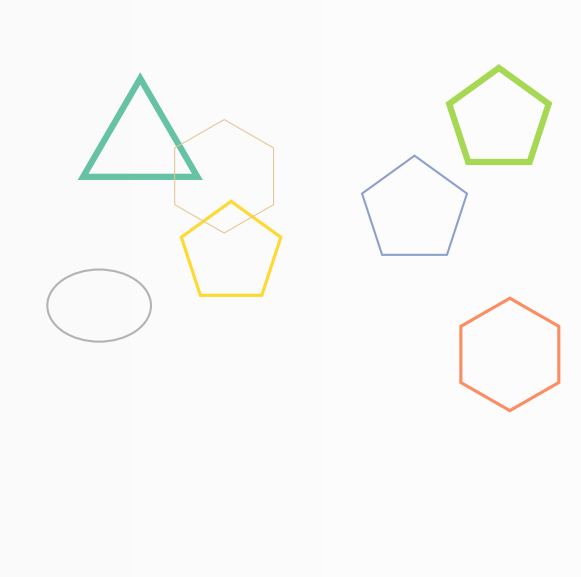[{"shape": "triangle", "thickness": 3, "radius": 0.57, "center": [0.241, 0.75]}, {"shape": "hexagon", "thickness": 1.5, "radius": 0.49, "center": [0.877, 0.385]}, {"shape": "pentagon", "thickness": 1, "radius": 0.47, "center": [0.713, 0.635]}, {"shape": "pentagon", "thickness": 3, "radius": 0.45, "center": [0.858, 0.792]}, {"shape": "pentagon", "thickness": 1.5, "radius": 0.45, "center": [0.398, 0.561]}, {"shape": "hexagon", "thickness": 0.5, "radius": 0.49, "center": [0.386, 0.694]}, {"shape": "oval", "thickness": 1, "radius": 0.45, "center": [0.171, 0.47]}]